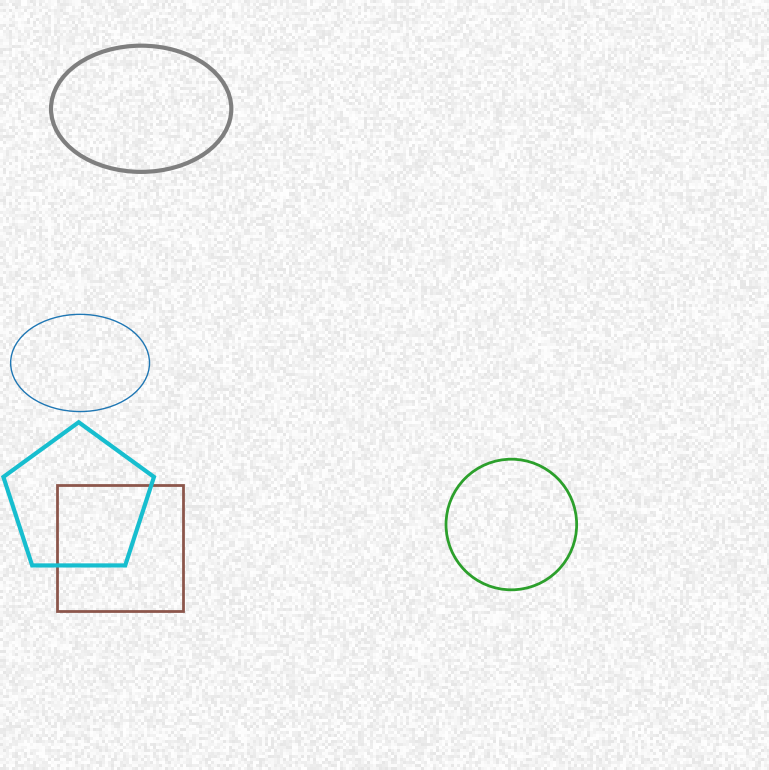[{"shape": "oval", "thickness": 0.5, "radius": 0.45, "center": [0.104, 0.529]}, {"shape": "circle", "thickness": 1, "radius": 0.42, "center": [0.664, 0.319]}, {"shape": "square", "thickness": 1, "radius": 0.41, "center": [0.156, 0.288]}, {"shape": "oval", "thickness": 1.5, "radius": 0.59, "center": [0.183, 0.859]}, {"shape": "pentagon", "thickness": 1.5, "radius": 0.51, "center": [0.102, 0.349]}]